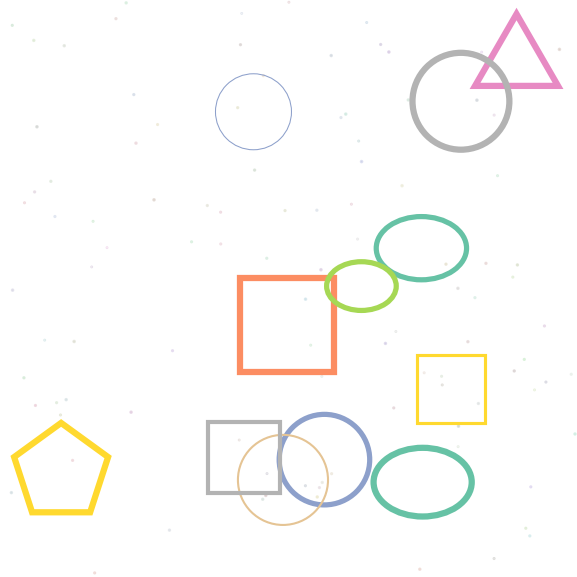[{"shape": "oval", "thickness": 3, "radius": 0.42, "center": [0.732, 0.164]}, {"shape": "oval", "thickness": 2.5, "radius": 0.39, "center": [0.73, 0.569]}, {"shape": "square", "thickness": 3, "radius": 0.41, "center": [0.497, 0.436]}, {"shape": "circle", "thickness": 2.5, "radius": 0.39, "center": [0.562, 0.203]}, {"shape": "circle", "thickness": 0.5, "radius": 0.33, "center": [0.439, 0.806]}, {"shape": "triangle", "thickness": 3, "radius": 0.41, "center": [0.894, 0.892]}, {"shape": "oval", "thickness": 2.5, "radius": 0.3, "center": [0.626, 0.504]}, {"shape": "square", "thickness": 1.5, "radius": 0.29, "center": [0.78, 0.326]}, {"shape": "pentagon", "thickness": 3, "radius": 0.43, "center": [0.106, 0.181]}, {"shape": "circle", "thickness": 1, "radius": 0.39, "center": [0.49, 0.168]}, {"shape": "circle", "thickness": 3, "radius": 0.42, "center": [0.798, 0.824]}, {"shape": "square", "thickness": 2, "radius": 0.31, "center": [0.422, 0.206]}]